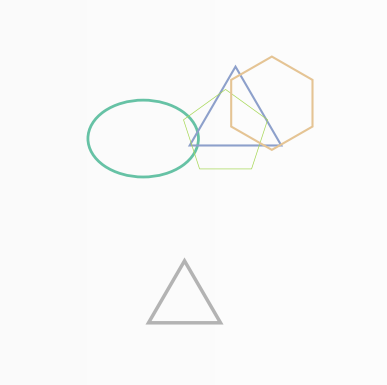[{"shape": "oval", "thickness": 2, "radius": 0.71, "center": [0.37, 0.64]}, {"shape": "triangle", "thickness": 1.5, "radius": 0.68, "center": [0.608, 0.69]}, {"shape": "pentagon", "thickness": 0.5, "radius": 0.57, "center": [0.582, 0.654]}, {"shape": "hexagon", "thickness": 1.5, "radius": 0.61, "center": [0.702, 0.732]}, {"shape": "triangle", "thickness": 2.5, "radius": 0.54, "center": [0.476, 0.215]}]